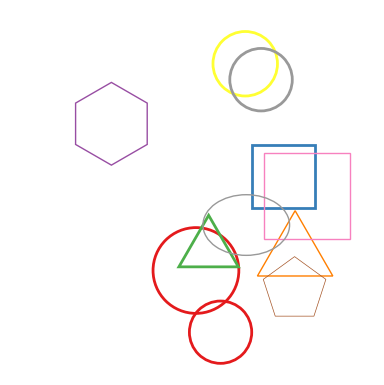[{"shape": "circle", "thickness": 2, "radius": 0.56, "center": [0.509, 0.297]}, {"shape": "circle", "thickness": 2, "radius": 0.4, "center": [0.573, 0.137]}, {"shape": "square", "thickness": 2, "radius": 0.41, "center": [0.736, 0.542]}, {"shape": "triangle", "thickness": 2, "radius": 0.45, "center": [0.542, 0.352]}, {"shape": "hexagon", "thickness": 1, "radius": 0.54, "center": [0.289, 0.679]}, {"shape": "triangle", "thickness": 1, "radius": 0.57, "center": [0.767, 0.34]}, {"shape": "circle", "thickness": 2, "radius": 0.42, "center": [0.637, 0.834]}, {"shape": "pentagon", "thickness": 0.5, "radius": 0.43, "center": [0.765, 0.248]}, {"shape": "square", "thickness": 1, "radius": 0.56, "center": [0.798, 0.49]}, {"shape": "circle", "thickness": 2, "radius": 0.41, "center": [0.678, 0.793]}, {"shape": "oval", "thickness": 1, "radius": 0.56, "center": [0.64, 0.416]}]